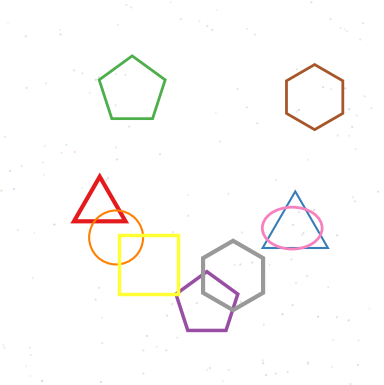[{"shape": "triangle", "thickness": 3, "radius": 0.39, "center": [0.259, 0.464]}, {"shape": "triangle", "thickness": 1.5, "radius": 0.49, "center": [0.767, 0.405]}, {"shape": "pentagon", "thickness": 2, "radius": 0.45, "center": [0.343, 0.765]}, {"shape": "pentagon", "thickness": 2.5, "radius": 0.42, "center": [0.537, 0.21]}, {"shape": "circle", "thickness": 1.5, "radius": 0.35, "center": [0.302, 0.383]}, {"shape": "square", "thickness": 2.5, "radius": 0.39, "center": [0.385, 0.312]}, {"shape": "hexagon", "thickness": 2, "radius": 0.42, "center": [0.817, 0.748]}, {"shape": "oval", "thickness": 2, "radius": 0.39, "center": [0.759, 0.407]}, {"shape": "hexagon", "thickness": 3, "radius": 0.45, "center": [0.605, 0.285]}]